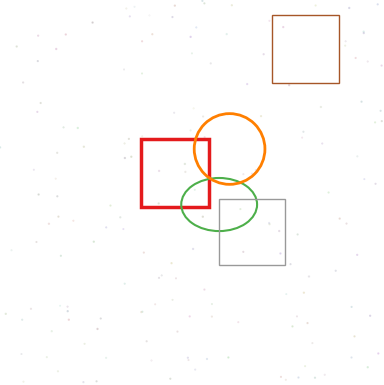[{"shape": "square", "thickness": 2.5, "radius": 0.44, "center": [0.455, 0.551]}, {"shape": "oval", "thickness": 1.5, "radius": 0.49, "center": [0.569, 0.469]}, {"shape": "circle", "thickness": 2, "radius": 0.46, "center": [0.596, 0.613]}, {"shape": "square", "thickness": 1, "radius": 0.44, "center": [0.793, 0.873]}, {"shape": "square", "thickness": 1, "radius": 0.43, "center": [0.655, 0.398]}]